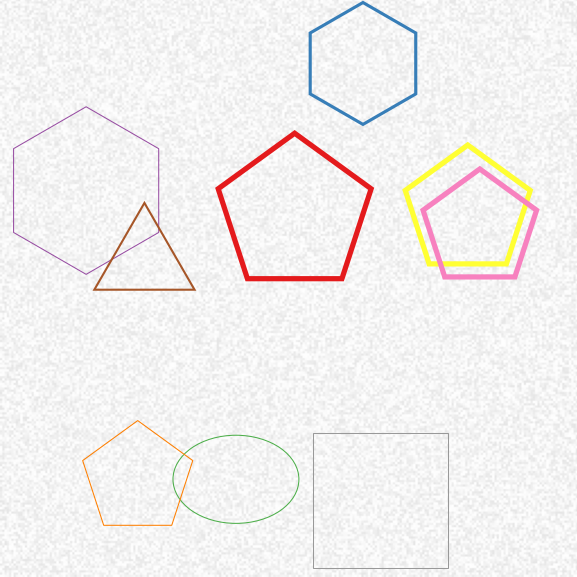[{"shape": "pentagon", "thickness": 2.5, "radius": 0.7, "center": [0.51, 0.629]}, {"shape": "hexagon", "thickness": 1.5, "radius": 0.53, "center": [0.629, 0.889]}, {"shape": "oval", "thickness": 0.5, "radius": 0.55, "center": [0.409, 0.169]}, {"shape": "hexagon", "thickness": 0.5, "radius": 0.73, "center": [0.149, 0.669]}, {"shape": "pentagon", "thickness": 0.5, "radius": 0.5, "center": [0.238, 0.171]}, {"shape": "pentagon", "thickness": 2.5, "radius": 0.57, "center": [0.81, 0.634]}, {"shape": "triangle", "thickness": 1, "radius": 0.5, "center": [0.25, 0.548]}, {"shape": "pentagon", "thickness": 2.5, "radius": 0.52, "center": [0.831, 0.603]}, {"shape": "square", "thickness": 0.5, "radius": 0.59, "center": [0.658, 0.133]}]